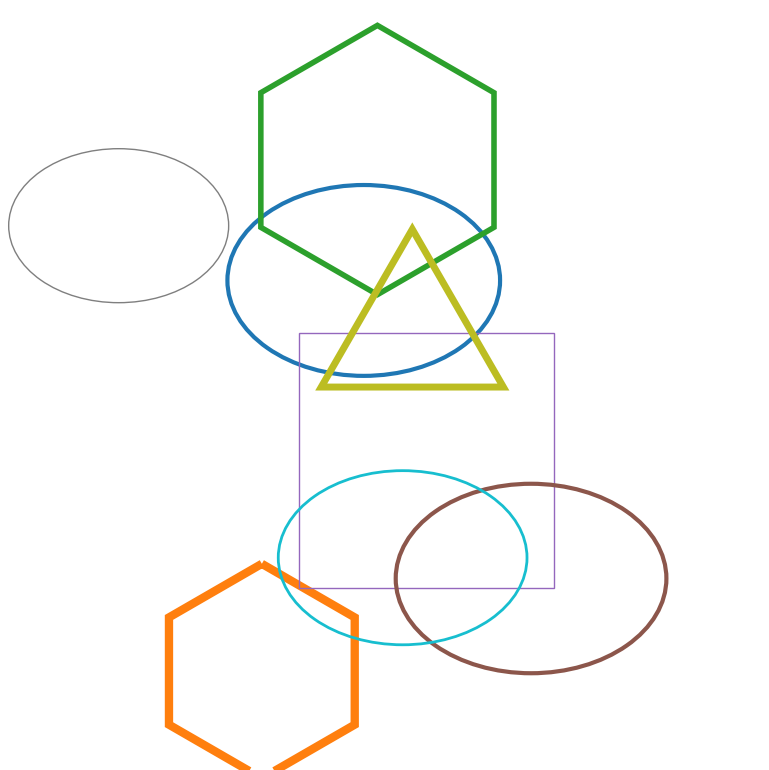[{"shape": "oval", "thickness": 1.5, "radius": 0.89, "center": [0.472, 0.636]}, {"shape": "hexagon", "thickness": 3, "radius": 0.7, "center": [0.34, 0.129]}, {"shape": "hexagon", "thickness": 2, "radius": 0.87, "center": [0.49, 0.792]}, {"shape": "square", "thickness": 0.5, "radius": 0.83, "center": [0.554, 0.402]}, {"shape": "oval", "thickness": 1.5, "radius": 0.88, "center": [0.69, 0.249]}, {"shape": "oval", "thickness": 0.5, "radius": 0.71, "center": [0.154, 0.707]}, {"shape": "triangle", "thickness": 2.5, "radius": 0.68, "center": [0.535, 0.566]}, {"shape": "oval", "thickness": 1, "radius": 0.81, "center": [0.523, 0.276]}]